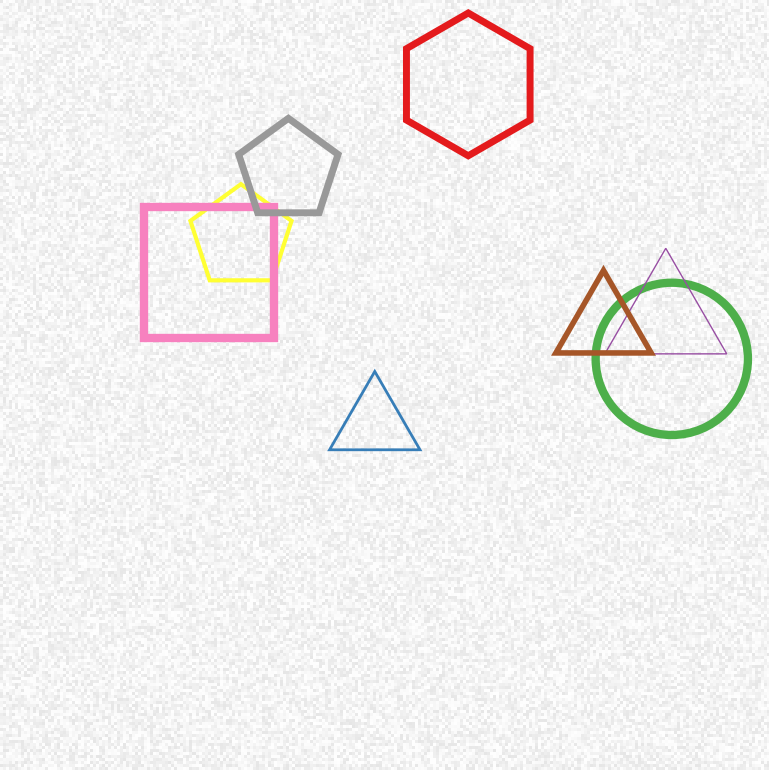[{"shape": "hexagon", "thickness": 2.5, "radius": 0.46, "center": [0.608, 0.89]}, {"shape": "triangle", "thickness": 1, "radius": 0.34, "center": [0.487, 0.45]}, {"shape": "circle", "thickness": 3, "radius": 0.49, "center": [0.872, 0.534]}, {"shape": "triangle", "thickness": 0.5, "radius": 0.46, "center": [0.865, 0.586]}, {"shape": "pentagon", "thickness": 1.5, "radius": 0.35, "center": [0.313, 0.692]}, {"shape": "triangle", "thickness": 2, "radius": 0.36, "center": [0.784, 0.577]}, {"shape": "square", "thickness": 3, "radius": 0.42, "center": [0.271, 0.646]}, {"shape": "pentagon", "thickness": 2.5, "radius": 0.34, "center": [0.375, 0.778]}]